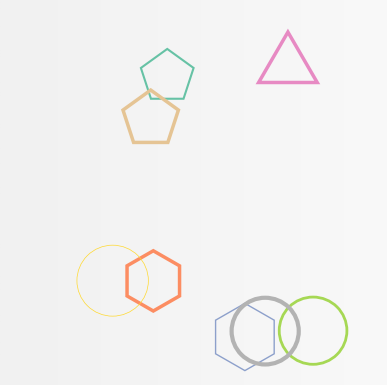[{"shape": "pentagon", "thickness": 1.5, "radius": 0.36, "center": [0.432, 0.801]}, {"shape": "hexagon", "thickness": 2.5, "radius": 0.39, "center": [0.396, 0.27]}, {"shape": "hexagon", "thickness": 1, "radius": 0.44, "center": [0.632, 0.125]}, {"shape": "triangle", "thickness": 2.5, "radius": 0.44, "center": [0.743, 0.829]}, {"shape": "circle", "thickness": 2, "radius": 0.44, "center": [0.808, 0.141]}, {"shape": "circle", "thickness": 0.5, "radius": 0.46, "center": [0.291, 0.271]}, {"shape": "pentagon", "thickness": 2.5, "radius": 0.38, "center": [0.389, 0.691]}, {"shape": "circle", "thickness": 3, "radius": 0.43, "center": [0.684, 0.14]}]